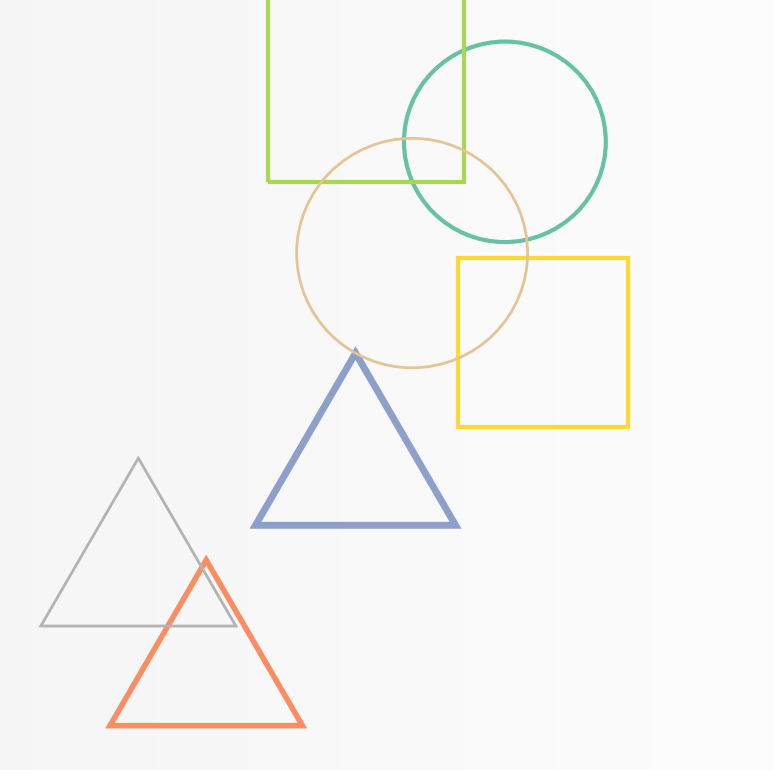[{"shape": "circle", "thickness": 1.5, "radius": 0.65, "center": [0.651, 0.816]}, {"shape": "triangle", "thickness": 2, "radius": 0.72, "center": [0.266, 0.129]}, {"shape": "triangle", "thickness": 2.5, "radius": 0.75, "center": [0.459, 0.392]}, {"shape": "square", "thickness": 1.5, "radius": 0.63, "center": [0.472, 0.891]}, {"shape": "square", "thickness": 1.5, "radius": 0.55, "center": [0.701, 0.555]}, {"shape": "circle", "thickness": 1, "radius": 0.75, "center": [0.532, 0.671]}, {"shape": "triangle", "thickness": 1, "radius": 0.73, "center": [0.178, 0.26]}]